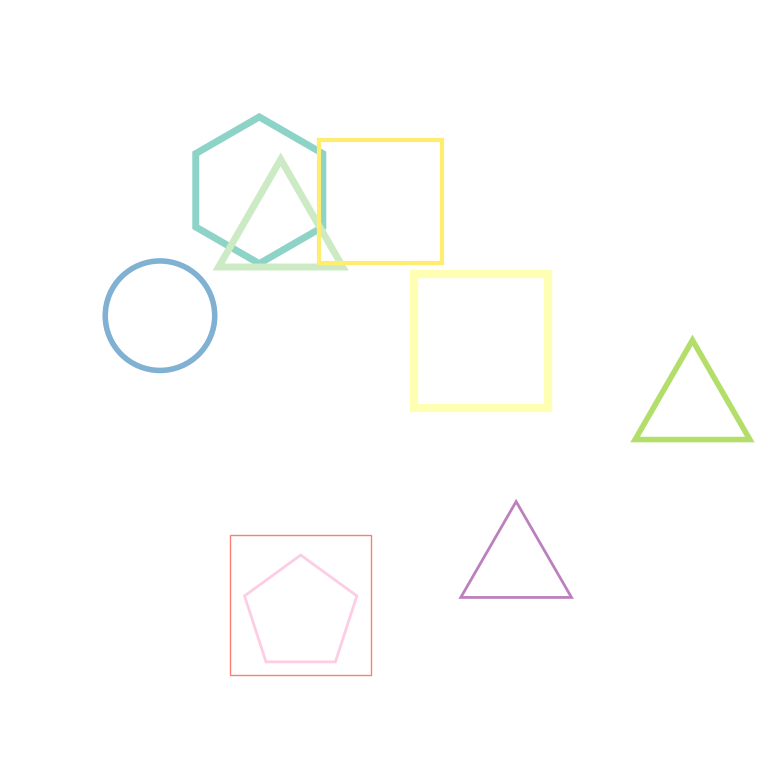[{"shape": "hexagon", "thickness": 2.5, "radius": 0.48, "center": [0.337, 0.753]}, {"shape": "square", "thickness": 3, "radius": 0.43, "center": [0.625, 0.557]}, {"shape": "square", "thickness": 0.5, "radius": 0.46, "center": [0.39, 0.214]}, {"shape": "circle", "thickness": 2, "radius": 0.36, "center": [0.208, 0.59]}, {"shape": "triangle", "thickness": 2, "radius": 0.43, "center": [0.899, 0.472]}, {"shape": "pentagon", "thickness": 1, "radius": 0.38, "center": [0.391, 0.202]}, {"shape": "triangle", "thickness": 1, "radius": 0.42, "center": [0.67, 0.266]}, {"shape": "triangle", "thickness": 2.5, "radius": 0.47, "center": [0.365, 0.7]}, {"shape": "square", "thickness": 1.5, "radius": 0.4, "center": [0.494, 0.739]}]